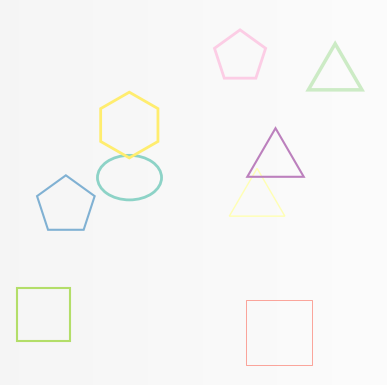[{"shape": "oval", "thickness": 2, "radius": 0.41, "center": [0.334, 0.539]}, {"shape": "triangle", "thickness": 1, "radius": 0.41, "center": [0.663, 0.48]}, {"shape": "square", "thickness": 0.5, "radius": 0.43, "center": [0.719, 0.136]}, {"shape": "pentagon", "thickness": 1.5, "radius": 0.39, "center": [0.17, 0.466]}, {"shape": "square", "thickness": 1.5, "radius": 0.34, "center": [0.113, 0.184]}, {"shape": "pentagon", "thickness": 2, "radius": 0.35, "center": [0.619, 0.853]}, {"shape": "triangle", "thickness": 1.5, "radius": 0.42, "center": [0.711, 0.583]}, {"shape": "triangle", "thickness": 2.5, "radius": 0.4, "center": [0.865, 0.807]}, {"shape": "hexagon", "thickness": 2, "radius": 0.43, "center": [0.334, 0.675]}]